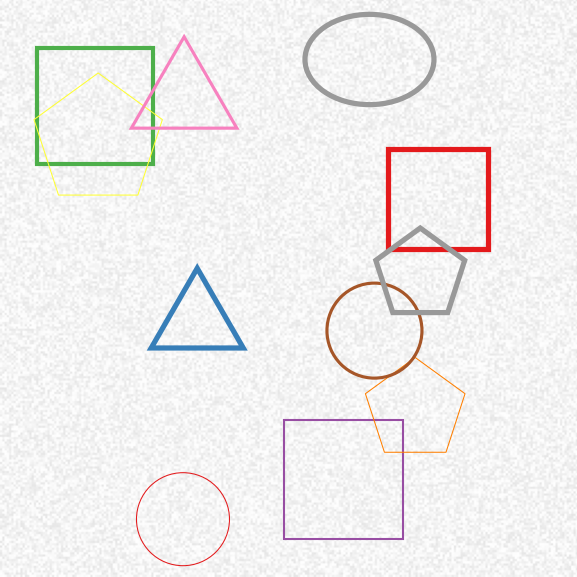[{"shape": "circle", "thickness": 0.5, "radius": 0.4, "center": [0.317, 0.1]}, {"shape": "square", "thickness": 2.5, "radius": 0.43, "center": [0.758, 0.654]}, {"shape": "triangle", "thickness": 2.5, "radius": 0.46, "center": [0.342, 0.443]}, {"shape": "square", "thickness": 2, "radius": 0.5, "center": [0.165, 0.815]}, {"shape": "square", "thickness": 1, "radius": 0.51, "center": [0.594, 0.168]}, {"shape": "pentagon", "thickness": 0.5, "radius": 0.45, "center": [0.719, 0.289]}, {"shape": "pentagon", "thickness": 0.5, "radius": 0.58, "center": [0.17, 0.756]}, {"shape": "circle", "thickness": 1.5, "radius": 0.41, "center": [0.648, 0.427]}, {"shape": "triangle", "thickness": 1.5, "radius": 0.53, "center": [0.319, 0.83]}, {"shape": "oval", "thickness": 2.5, "radius": 0.56, "center": [0.64, 0.896]}, {"shape": "pentagon", "thickness": 2.5, "radius": 0.4, "center": [0.728, 0.523]}]